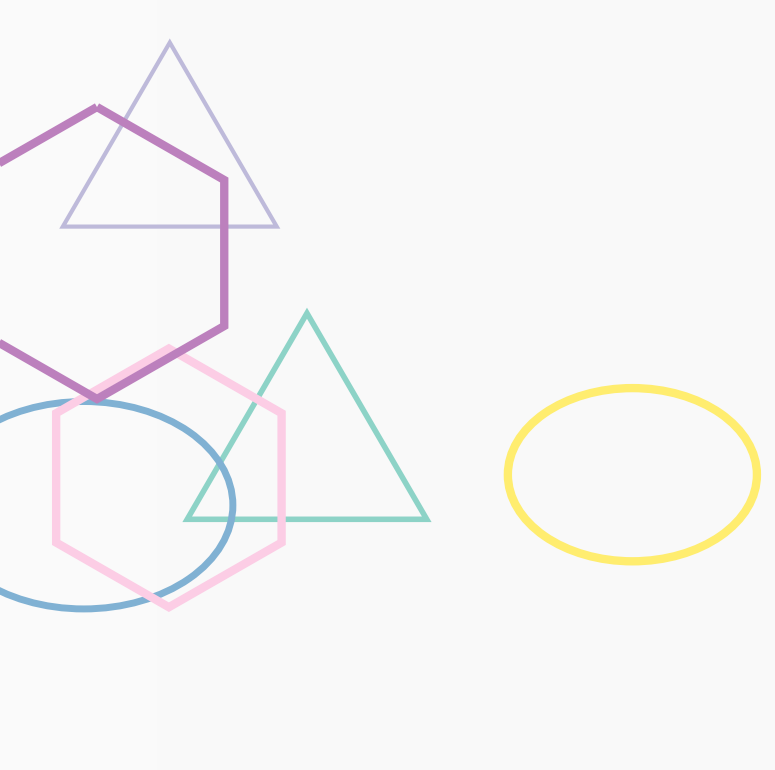[{"shape": "triangle", "thickness": 2, "radius": 0.89, "center": [0.396, 0.415]}, {"shape": "triangle", "thickness": 1.5, "radius": 0.8, "center": [0.219, 0.785]}, {"shape": "oval", "thickness": 2.5, "radius": 0.96, "center": [0.108, 0.344]}, {"shape": "hexagon", "thickness": 3, "radius": 0.84, "center": [0.218, 0.379]}, {"shape": "hexagon", "thickness": 3, "radius": 0.95, "center": [0.125, 0.671]}, {"shape": "oval", "thickness": 3, "radius": 0.8, "center": [0.816, 0.384]}]